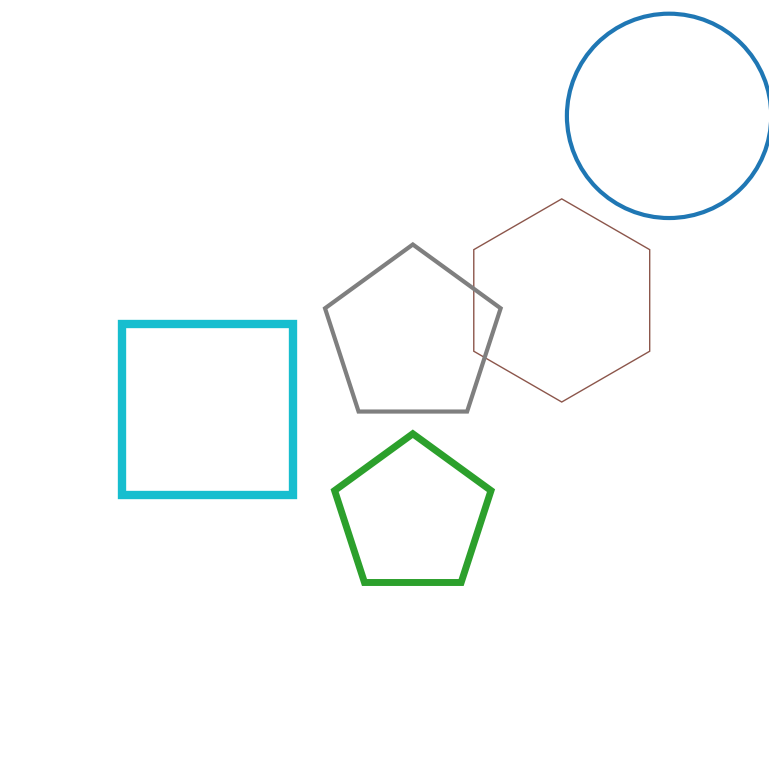[{"shape": "circle", "thickness": 1.5, "radius": 0.66, "center": [0.869, 0.85]}, {"shape": "pentagon", "thickness": 2.5, "radius": 0.53, "center": [0.536, 0.33]}, {"shape": "hexagon", "thickness": 0.5, "radius": 0.66, "center": [0.73, 0.61]}, {"shape": "pentagon", "thickness": 1.5, "radius": 0.6, "center": [0.536, 0.563]}, {"shape": "square", "thickness": 3, "radius": 0.55, "center": [0.269, 0.468]}]